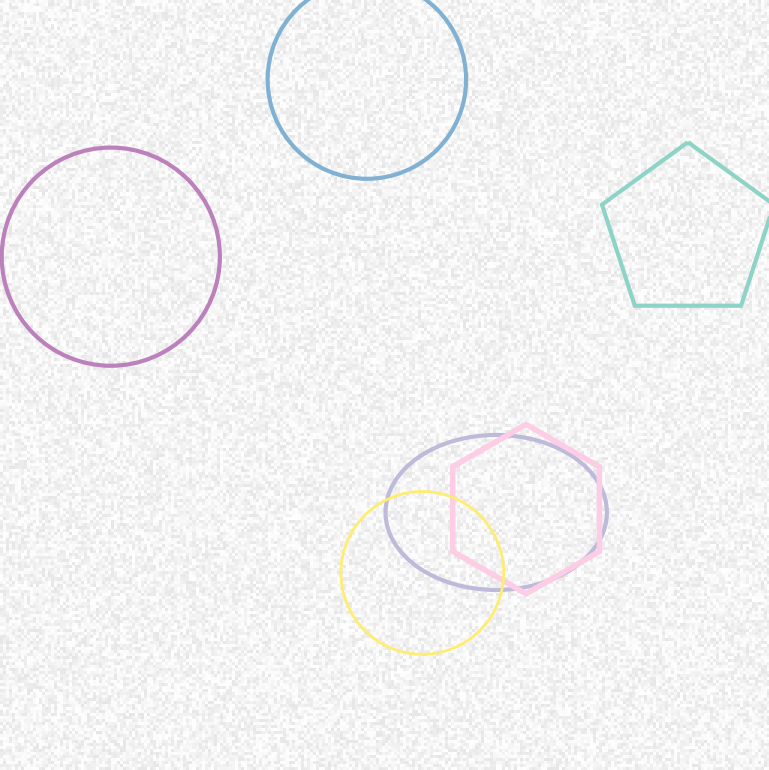[{"shape": "pentagon", "thickness": 1.5, "radius": 0.59, "center": [0.893, 0.698]}, {"shape": "oval", "thickness": 1.5, "radius": 0.72, "center": [0.644, 0.334]}, {"shape": "circle", "thickness": 1.5, "radius": 0.64, "center": [0.476, 0.897]}, {"shape": "hexagon", "thickness": 2, "radius": 0.55, "center": [0.683, 0.339]}, {"shape": "circle", "thickness": 1.5, "radius": 0.71, "center": [0.144, 0.667]}, {"shape": "circle", "thickness": 1, "radius": 0.53, "center": [0.548, 0.256]}]